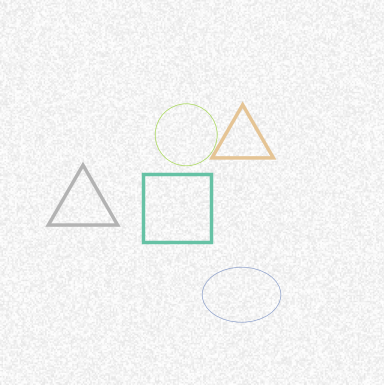[{"shape": "square", "thickness": 2.5, "radius": 0.45, "center": [0.46, 0.46]}, {"shape": "oval", "thickness": 0.5, "radius": 0.51, "center": [0.627, 0.234]}, {"shape": "circle", "thickness": 0.5, "radius": 0.4, "center": [0.484, 0.65]}, {"shape": "triangle", "thickness": 2.5, "radius": 0.46, "center": [0.63, 0.636]}, {"shape": "triangle", "thickness": 2.5, "radius": 0.52, "center": [0.216, 0.467]}]